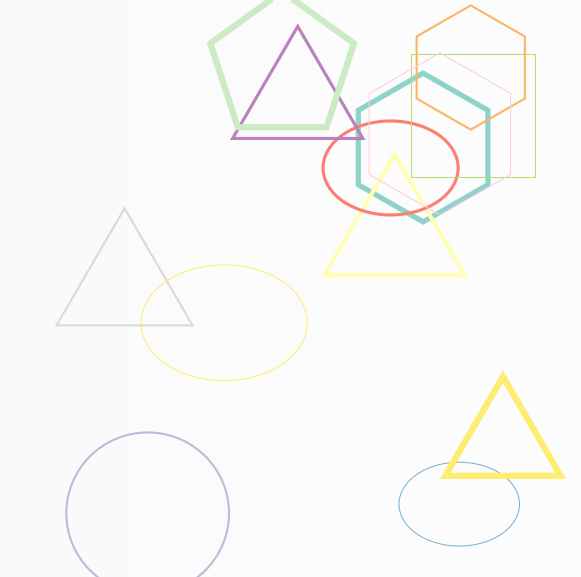[{"shape": "hexagon", "thickness": 2.5, "radius": 0.64, "center": [0.728, 0.744]}, {"shape": "triangle", "thickness": 2, "radius": 0.69, "center": [0.679, 0.593]}, {"shape": "circle", "thickness": 1, "radius": 0.7, "center": [0.254, 0.11]}, {"shape": "oval", "thickness": 1.5, "radius": 0.58, "center": [0.672, 0.708]}, {"shape": "oval", "thickness": 0.5, "radius": 0.52, "center": [0.79, 0.126]}, {"shape": "hexagon", "thickness": 1, "radius": 0.54, "center": [0.81, 0.882]}, {"shape": "square", "thickness": 0.5, "radius": 0.53, "center": [0.814, 0.799]}, {"shape": "hexagon", "thickness": 0.5, "radius": 0.7, "center": [0.757, 0.767]}, {"shape": "triangle", "thickness": 1, "radius": 0.68, "center": [0.214, 0.503]}, {"shape": "triangle", "thickness": 1.5, "radius": 0.65, "center": [0.512, 0.824]}, {"shape": "pentagon", "thickness": 3, "radius": 0.65, "center": [0.485, 0.884]}, {"shape": "oval", "thickness": 0.5, "radius": 0.72, "center": [0.386, 0.44]}, {"shape": "triangle", "thickness": 3, "radius": 0.57, "center": [0.865, 0.232]}]